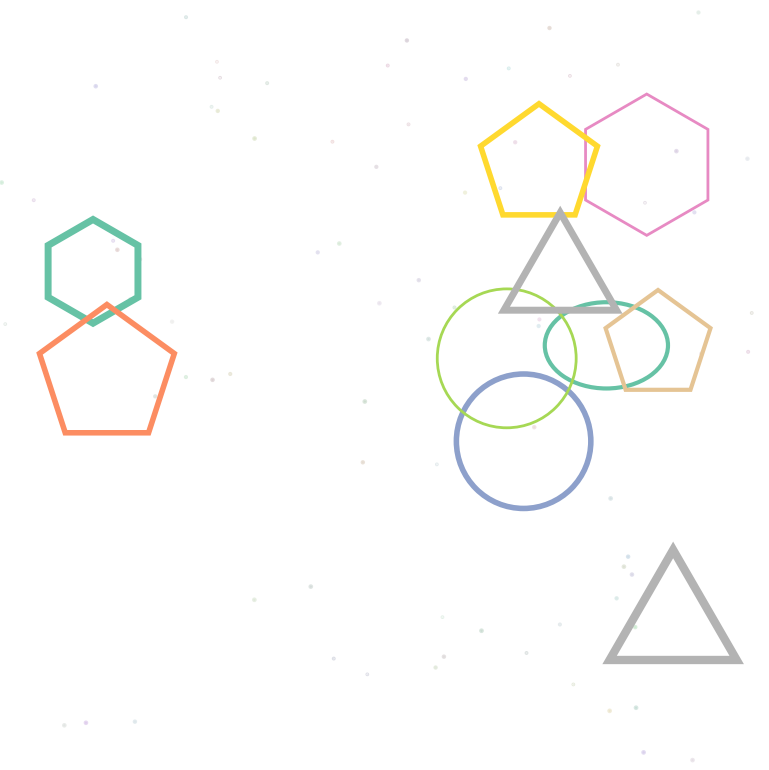[{"shape": "oval", "thickness": 1.5, "radius": 0.4, "center": [0.788, 0.551]}, {"shape": "hexagon", "thickness": 2.5, "radius": 0.34, "center": [0.121, 0.648]}, {"shape": "pentagon", "thickness": 2, "radius": 0.46, "center": [0.139, 0.512]}, {"shape": "circle", "thickness": 2, "radius": 0.44, "center": [0.68, 0.427]}, {"shape": "hexagon", "thickness": 1, "radius": 0.46, "center": [0.84, 0.786]}, {"shape": "circle", "thickness": 1, "radius": 0.45, "center": [0.658, 0.535]}, {"shape": "pentagon", "thickness": 2, "radius": 0.4, "center": [0.7, 0.785]}, {"shape": "pentagon", "thickness": 1.5, "radius": 0.36, "center": [0.855, 0.552]}, {"shape": "triangle", "thickness": 3, "radius": 0.48, "center": [0.874, 0.191]}, {"shape": "triangle", "thickness": 2.5, "radius": 0.42, "center": [0.728, 0.639]}]